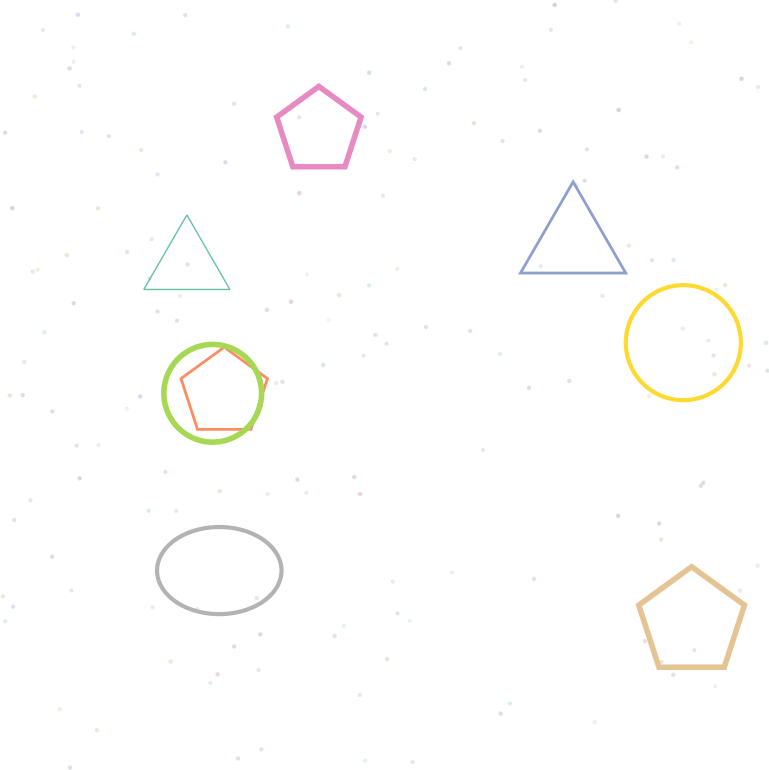[{"shape": "triangle", "thickness": 0.5, "radius": 0.32, "center": [0.243, 0.656]}, {"shape": "pentagon", "thickness": 1, "radius": 0.29, "center": [0.291, 0.49]}, {"shape": "triangle", "thickness": 1, "radius": 0.39, "center": [0.744, 0.685]}, {"shape": "pentagon", "thickness": 2, "radius": 0.29, "center": [0.414, 0.83]}, {"shape": "circle", "thickness": 2, "radius": 0.32, "center": [0.276, 0.489]}, {"shape": "circle", "thickness": 1.5, "radius": 0.37, "center": [0.887, 0.555]}, {"shape": "pentagon", "thickness": 2, "radius": 0.36, "center": [0.898, 0.192]}, {"shape": "oval", "thickness": 1.5, "radius": 0.4, "center": [0.285, 0.259]}]